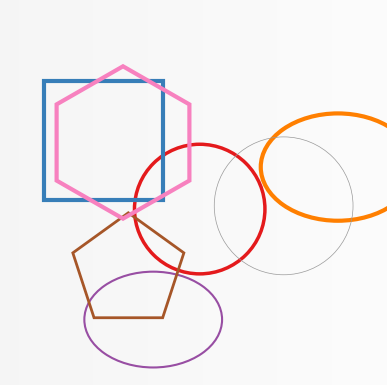[{"shape": "circle", "thickness": 2.5, "radius": 0.84, "center": [0.515, 0.457]}, {"shape": "square", "thickness": 3, "radius": 0.77, "center": [0.267, 0.635]}, {"shape": "oval", "thickness": 1.5, "radius": 0.89, "center": [0.395, 0.17]}, {"shape": "oval", "thickness": 3, "radius": 1.0, "center": [0.872, 0.566]}, {"shape": "pentagon", "thickness": 2, "radius": 0.75, "center": [0.331, 0.297]}, {"shape": "hexagon", "thickness": 3, "radius": 0.99, "center": [0.317, 0.63]}, {"shape": "circle", "thickness": 0.5, "radius": 0.9, "center": [0.732, 0.465]}]